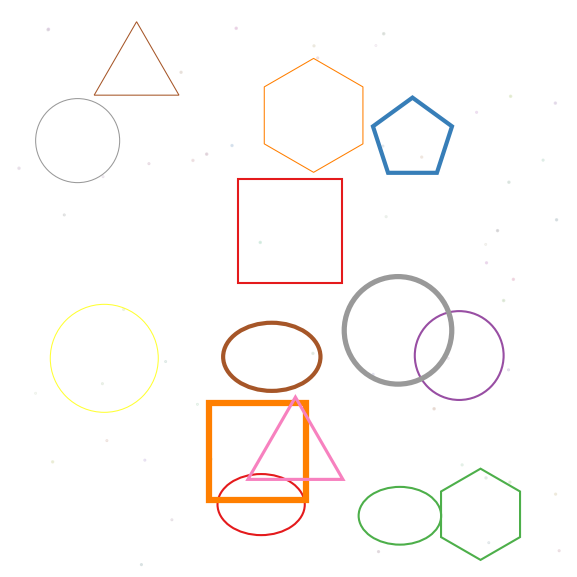[{"shape": "square", "thickness": 1, "radius": 0.45, "center": [0.502, 0.6]}, {"shape": "oval", "thickness": 1, "radius": 0.38, "center": [0.452, 0.125]}, {"shape": "pentagon", "thickness": 2, "radius": 0.36, "center": [0.714, 0.758]}, {"shape": "hexagon", "thickness": 1, "radius": 0.39, "center": [0.832, 0.109]}, {"shape": "oval", "thickness": 1, "radius": 0.36, "center": [0.692, 0.106]}, {"shape": "circle", "thickness": 1, "radius": 0.38, "center": [0.795, 0.383]}, {"shape": "hexagon", "thickness": 0.5, "radius": 0.49, "center": [0.543, 0.799]}, {"shape": "square", "thickness": 3, "radius": 0.42, "center": [0.445, 0.217]}, {"shape": "circle", "thickness": 0.5, "radius": 0.47, "center": [0.181, 0.379]}, {"shape": "oval", "thickness": 2, "radius": 0.42, "center": [0.471, 0.381]}, {"shape": "triangle", "thickness": 0.5, "radius": 0.42, "center": [0.237, 0.877]}, {"shape": "triangle", "thickness": 1.5, "radius": 0.47, "center": [0.512, 0.216]}, {"shape": "circle", "thickness": 2.5, "radius": 0.47, "center": [0.689, 0.427]}, {"shape": "circle", "thickness": 0.5, "radius": 0.36, "center": [0.134, 0.756]}]